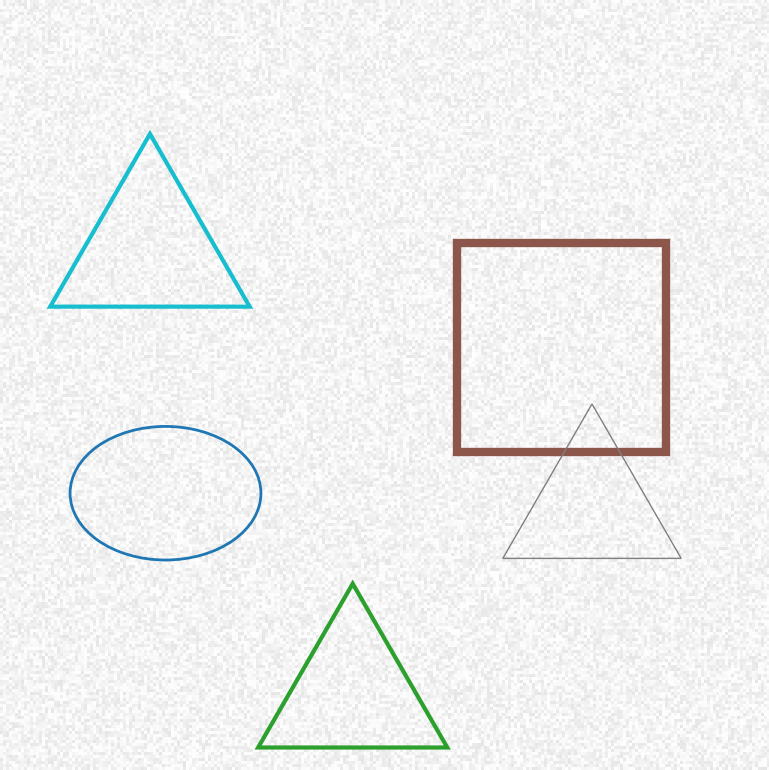[{"shape": "oval", "thickness": 1, "radius": 0.62, "center": [0.215, 0.359]}, {"shape": "triangle", "thickness": 1.5, "radius": 0.71, "center": [0.458, 0.1]}, {"shape": "square", "thickness": 3, "radius": 0.68, "center": [0.729, 0.549]}, {"shape": "triangle", "thickness": 0.5, "radius": 0.67, "center": [0.769, 0.342]}, {"shape": "triangle", "thickness": 1.5, "radius": 0.75, "center": [0.195, 0.677]}]